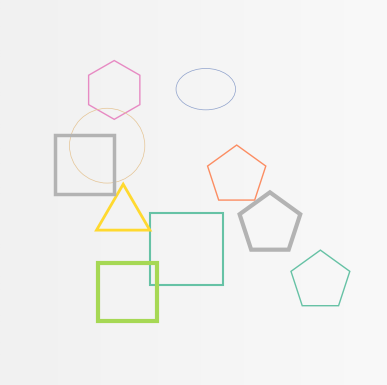[{"shape": "pentagon", "thickness": 1, "radius": 0.4, "center": [0.827, 0.271]}, {"shape": "square", "thickness": 1.5, "radius": 0.47, "center": [0.481, 0.352]}, {"shape": "pentagon", "thickness": 1, "radius": 0.4, "center": [0.611, 0.544]}, {"shape": "oval", "thickness": 0.5, "radius": 0.38, "center": [0.531, 0.768]}, {"shape": "hexagon", "thickness": 1, "radius": 0.38, "center": [0.295, 0.766]}, {"shape": "square", "thickness": 3, "radius": 0.38, "center": [0.33, 0.241]}, {"shape": "triangle", "thickness": 2, "radius": 0.4, "center": [0.318, 0.442]}, {"shape": "circle", "thickness": 0.5, "radius": 0.49, "center": [0.277, 0.622]}, {"shape": "pentagon", "thickness": 3, "radius": 0.41, "center": [0.697, 0.418]}, {"shape": "square", "thickness": 2.5, "radius": 0.38, "center": [0.218, 0.573]}]